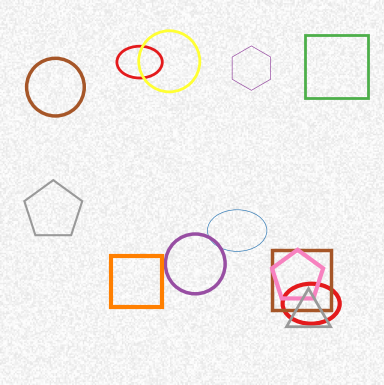[{"shape": "oval", "thickness": 2, "radius": 0.29, "center": [0.363, 0.839]}, {"shape": "oval", "thickness": 3, "radius": 0.37, "center": [0.808, 0.211]}, {"shape": "oval", "thickness": 0.5, "radius": 0.39, "center": [0.616, 0.401]}, {"shape": "square", "thickness": 2, "radius": 0.41, "center": [0.874, 0.828]}, {"shape": "circle", "thickness": 2.5, "radius": 0.39, "center": [0.507, 0.315]}, {"shape": "hexagon", "thickness": 0.5, "radius": 0.29, "center": [0.653, 0.823]}, {"shape": "square", "thickness": 3, "radius": 0.33, "center": [0.354, 0.268]}, {"shape": "circle", "thickness": 2, "radius": 0.4, "center": [0.44, 0.841]}, {"shape": "square", "thickness": 2.5, "radius": 0.39, "center": [0.783, 0.273]}, {"shape": "circle", "thickness": 2.5, "radius": 0.37, "center": [0.144, 0.774]}, {"shape": "pentagon", "thickness": 3, "radius": 0.35, "center": [0.773, 0.281]}, {"shape": "pentagon", "thickness": 1.5, "radius": 0.4, "center": [0.138, 0.453]}, {"shape": "triangle", "thickness": 2, "radius": 0.33, "center": [0.801, 0.184]}]